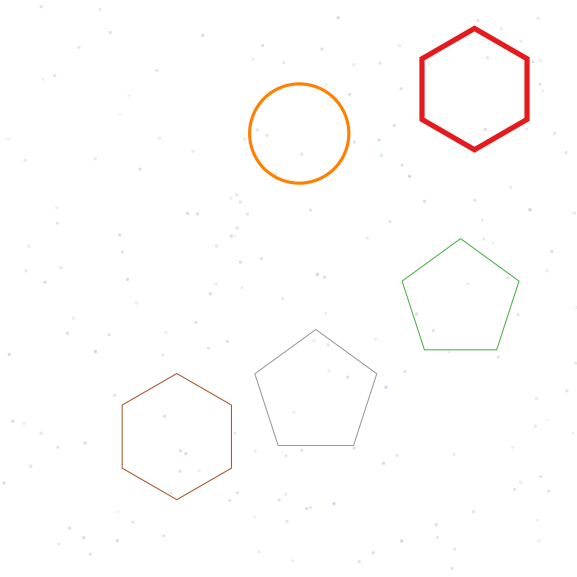[{"shape": "hexagon", "thickness": 2.5, "radius": 0.53, "center": [0.822, 0.845]}, {"shape": "pentagon", "thickness": 0.5, "radius": 0.53, "center": [0.798, 0.479]}, {"shape": "circle", "thickness": 1.5, "radius": 0.43, "center": [0.518, 0.768]}, {"shape": "hexagon", "thickness": 0.5, "radius": 0.55, "center": [0.306, 0.243]}, {"shape": "pentagon", "thickness": 0.5, "radius": 0.56, "center": [0.547, 0.318]}]